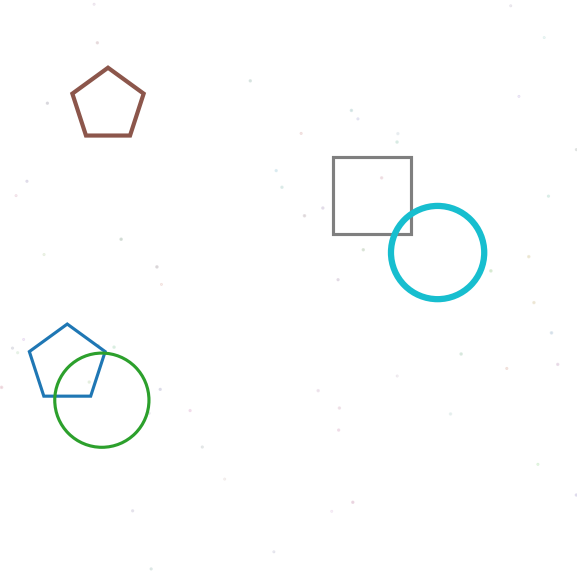[{"shape": "pentagon", "thickness": 1.5, "radius": 0.35, "center": [0.116, 0.369]}, {"shape": "circle", "thickness": 1.5, "radius": 0.41, "center": [0.176, 0.306]}, {"shape": "pentagon", "thickness": 2, "radius": 0.32, "center": [0.187, 0.817]}, {"shape": "square", "thickness": 1.5, "radius": 0.34, "center": [0.644, 0.66]}, {"shape": "circle", "thickness": 3, "radius": 0.4, "center": [0.758, 0.562]}]